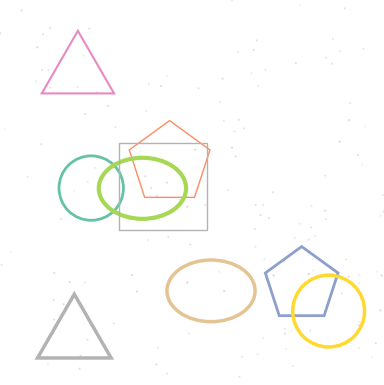[{"shape": "circle", "thickness": 2, "radius": 0.42, "center": [0.237, 0.511]}, {"shape": "pentagon", "thickness": 1, "radius": 0.55, "center": [0.441, 0.577]}, {"shape": "pentagon", "thickness": 2, "radius": 0.5, "center": [0.784, 0.26]}, {"shape": "triangle", "thickness": 1.5, "radius": 0.54, "center": [0.202, 0.812]}, {"shape": "oval", "thickness": 3, "radius": 0.57, "center": [0.37, 0.511]}, {"shape": "circle", "thickness": 2.5, "radius": 0.47, "center": [0.854, 0.192]}, {"shape": "oval", "thickness": 2.5, "radius": 0.57, "center": [0.548, 0.245]}, {"shape": "square", "thickness": 1, "radius": 0.57, "center": [0.423, 0.516]}, {"shape": "triangle", "thickness": 2.5, "radius": 0.55, "center": [0.193, 0.125]}]